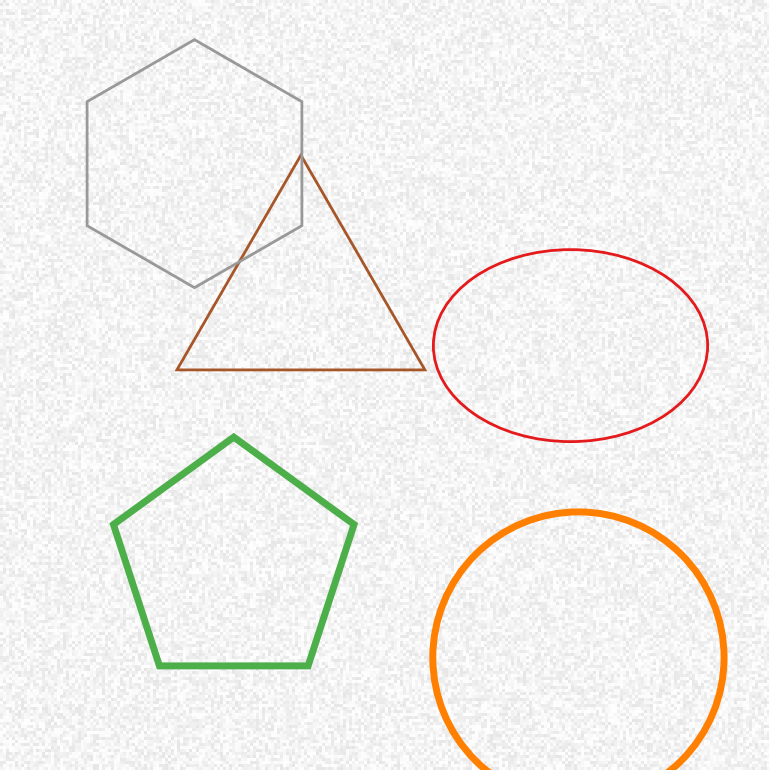[{"shape": "oval", "thickness": 1, "radius": 0.89, "center": [0.741, 0.551]}, {"shape": "pentagon", "thickness": 2.5, "radius": 0.82, "center": [0.304, 0.268]}, {"shape": "circle", "thickness": 2.5, "radius": 0.95, "center": [0.751, 0.146]}, {"shape": "triangle", "thickness": 1, "radius": 0.93, "center": [0.391, 0.613]}, {"shape": "hexagon", "thickness": 1, "radius": 0.81, "center": [0.253, 0.787]}]